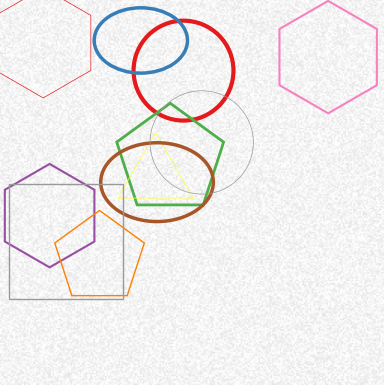[{"shape": "circle", "thickness": 3, "radius": 0.65, "center": [0.477, 0.817]}, {"shape": "hexagon", "thickness": 0.5, "radius": 0.71, "center": [0.112, 0.889]}, {"shape": "oval", "thickness": 2.5, "radius": 0.61, "center": [0.366, 0.895]}, {"shape": "pentagon", "thickness": 2, "radius": 0.73, "center": [0.442, 0.586]}, {"shape": "hexagon", "thickness": 1.5, "radius": 0.67, "center": [0.129, 0.44]}, {"shape": "pentagon", "thickness": 1, "radius": 0.61, "center": [0.259, 0.331]}, {"shape": "triangle", "thickness": 0.5, "radius": 0.57, "center": [0.404, 0.542]}, {"shape": "oval", "thickness": 2.5, "radius": 0.73, "center": [0.408, 0.527]}, {"shape": "hexagon", "thickness": 1.5, "radius": 0.73, "center": [0.852, 0.852]}, {"shape": "circle", "thickness": 0.5, "radius": 0.67, "center": [0.524, 0.63]}, {"shape": "square", "thickness": 1, "radius": 0.74, "center": [0.171, 0.372]}]